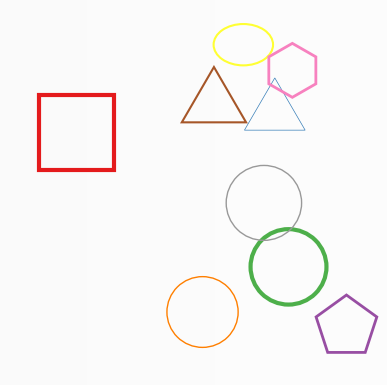[{"shape": "square", "thickness": 3, "radius": 0.49, "center": [0.198, 0.656]}, {"shape": "triangle", "thickness": 0.5, "radius": 0.45, "center": [0.709, 0.707]}, {"shape": "circle", "thickness": 3, "radius": 0.49, "center": [0.745, 0.307]}, {"shape": "pentagon", "thickness": 2, "radius": 0.41, "center": [0.894, 0.151]}, {"shape": "circle", "thickness": 1, "radius": 0.46, "center": [0.523, 0.19]}, {"shape": "oval", "thickness": 1.5, "radius": 0.38, "center": [0.628, 0.884]}, {"shape": "triangle", "thickness": 1.5, "radius": 0.48, "center": [0.552, 0.73]}, {"shape": "hexagon", "thickness": 2, "radius": 0.35, "center": [0.754, 0.817]}, {"shape": "circle", "thickness": 1, "radius": 0.49, "center": [0.681, 0.473]}]